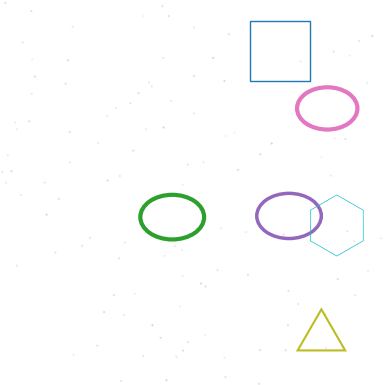[{"shape": "square", "thickness": 1, "radius": 0.39, "center": [0.727, 0.868]}, {"shape": "oval", "thickness": 3, "radius": 0.41, "center": [0.447, 0.436]}, {"shape": "oval", "thickness": 2.5, "radius": 0.42, "center": [0.751, 0.439]}, {"shape": "oval", "thickness": 3, "radius": 0.39, "center": [0.85, 0.718]}, {"shape": "triangle", "thickness": 1.5, "radius": 0.36, "center": [0.835, 0.125]}, {"shape": "hexagon", "thickness": 0.5, "radius": 0.4, "center": [0.875, 0.414]}]